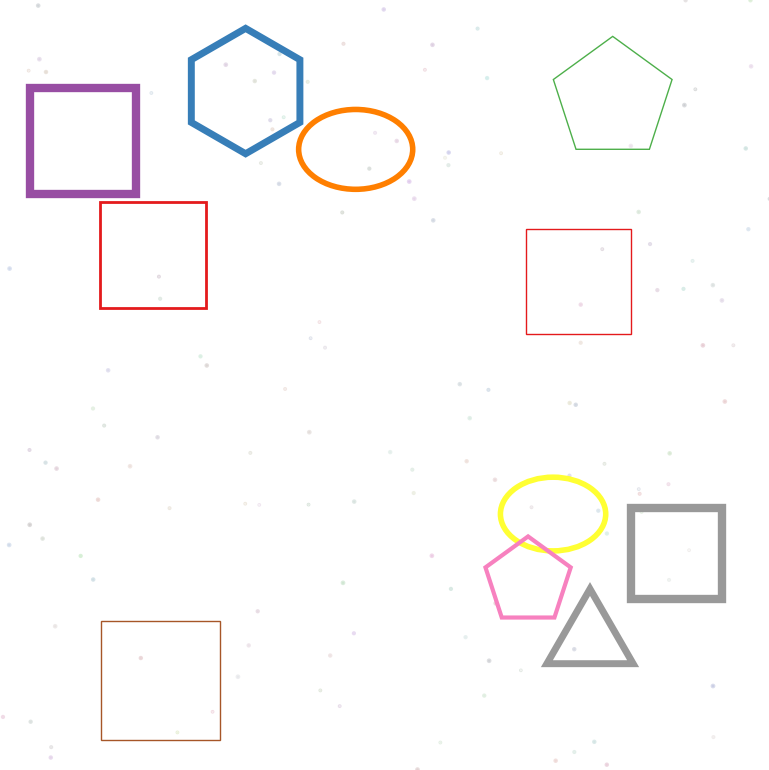[{"shape": "square", "thickness": 0.5, "radius": 0.34, "center": [0.751, 0.635]}, {"shape": "square", "thickness": 1, "radius": 0.34, "center": [0.199, 0.669]}, {"shape": "hexagon", "thickness": 2.5, "radius": 0.41, "center": [0.319, 0.882]}, {"shape": "pentagon", "thickness": 0.5, "radius": 0.41, "center": [0.796, 0.872]}, {"shape": "square", "thickness": 3, "radius": 0.34, "center": [0.108, 0.817]}, {"shape": "oval", "thickness": 2, "radius": 0.37, "center": [0.462, 0.806]}, {"shape": "oval", "thickness": 2, "radius": 0.34, "center": [0.718, 0.332]}, {"shape": "square", "thickness": 0.5, "radius": 0.39, "center": [0.208, 0.116]}, {"shape": "pentagon", "thickness": 1.5, "radius": 0.29, "center": [0.686, 0.245]}, {"shape": "triangle", "thickness": 2.5, "radius": 0.32, "center": [0.766, 0.17]}, {"shape": "square", "thickness": 3, "radius": 0.3, "center": [0.878, 0.281]}]